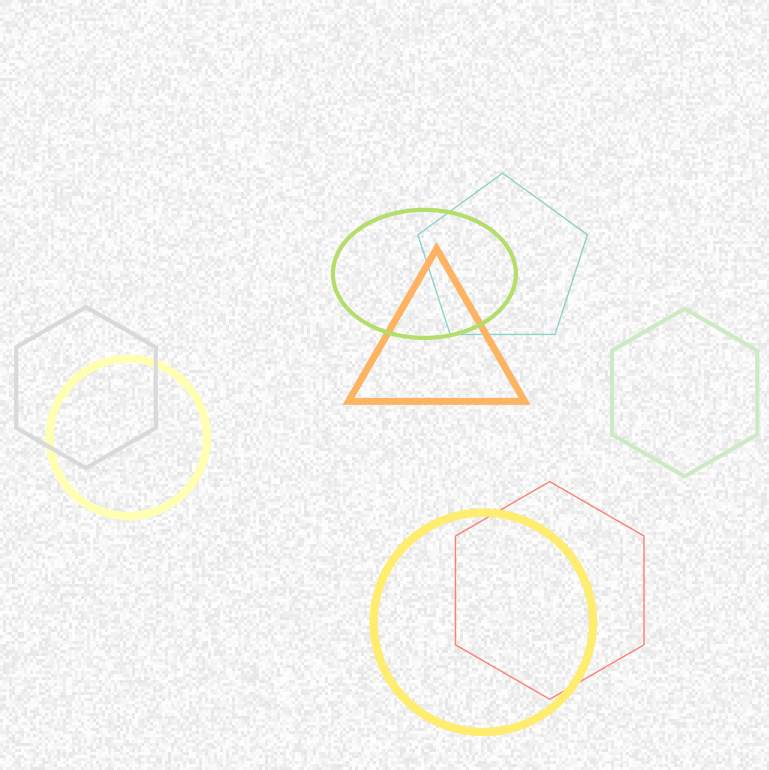[{"shape": "pentagon", "thickness": 0.5, "radius": 0.58, "center": [0.653, 0.659]}, {"shape": "circle", "thickness": 3, "radius": 0.51, "center": [0.167, 0.432]}, {"shape": "hexagon", "thickness": 0.5, "radius": 0.71, "center": [0.714, 0.233]}, {"shape": "triangle", "thickness": 2.5, "radius": 0.66, "center": [0.567, 0.545]}, {"shape": "oval", "thickness": 1.5, "radius": 0.59, "center": [0.551, 0.644]}, {"shape": "hexagon", "thickness": 1.5, "radius": 0.52, "center": [0.112, 0.497]}, {"shape": "hexagon", "thickness": 1.5, "radius": 0.54, "center": [0.889, 0.49]}, {"shape": "circle", "thickness": 3, "radius": 0.71, "center": [0.628, 0.192]}]